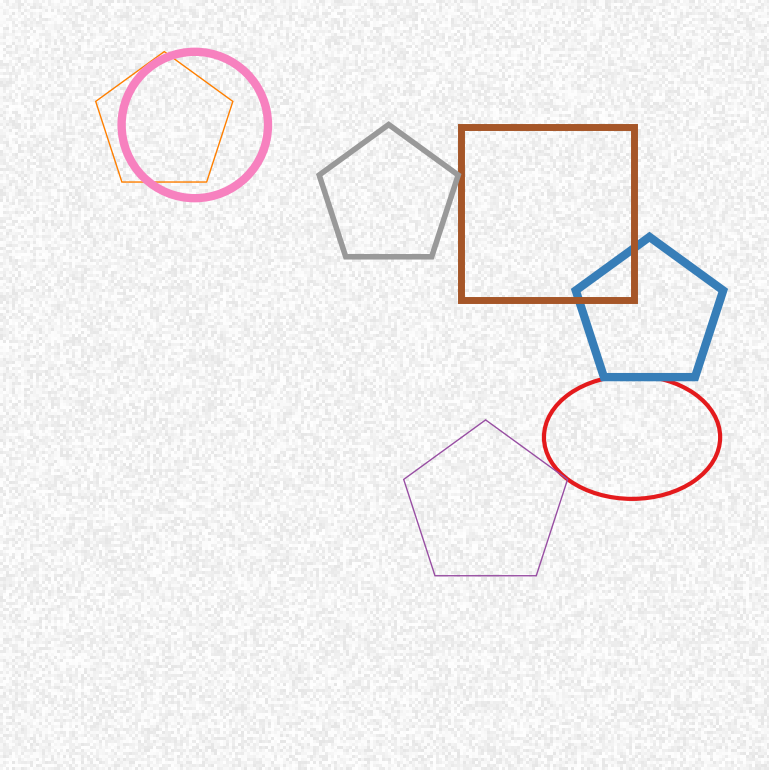[{"shape": "oval", "thickness": 1.5, "radius": 0.57, "center": [0.821, 0.432]}, {"shape": "pentagon", "thickness": 3, "radius": 0.5, "center": [0.843, 0.592]}, {"shape": "pentagon", "thickness": 0.5, "radius": 0.56, "center": [0.631, 0.343]}, {"shape": "pentagon", "thickness": 0.5, "radius": 0.47, "center": [0.213, 0.839]}, {"shape": "square", "thickness": 2.5, "radius": 0.56, "center": [0.711, 0.723]}, {"shape": "circle", "thickness": 3, "radius": 0.48, "center": [0.253, 0.838]}, {"shape": "pentagon", "thickness": 2, "radius": 0.47, "center": [0.505, 0.743]}]